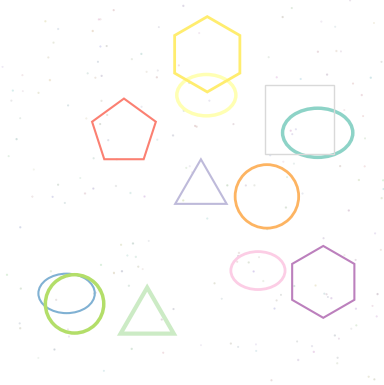[{"shape": "oval", "thickness": 2.5, "radius": 0.46, "center": [0.825, 0.655]}, {"shape": "oval", "thickness": 2.5, "radius": 0.38, "center": [0.536, 0.753]}, {"shape": "triangle", "thickness": 1.5, "radius": 0.39, "center": [0.522, 0.509]}, {"shape": "pentagon", "thickness": 1.5, "radius": 0.44, "center": [0.322, 0.657]}, {"shape": "oval", "thickness": 1.5, "radius": 0.37, "center": [0.173, 0.238]}, {"shape": "circle", "thickness": 2, "radius": 0.41, "center": [0.693, 0.49]}, {"shape": "circle", "thickness": 2.5, "radius": 0.38, "center": [0.194, 0.211]}, {"shape": "oval", "thickness": 2, "radius": 0.35, "center": [0.67, 0.297]}, {"shape": "square", "thickness": 1, "radius": 0.45, "center": [0.777, 0.69]}, {"shape": "hexagon", "thickness": 1.5, "radius": 0.47, "center": [0.84, 0.268]}, {"shape": "triangle", "thickness": 3, "radius": 0.4, "center": [0.382, 0.173]}, {"shape": "hexagon", "thickness": 2, "radius": 0.49, "center": [0.538, 0.859]}]